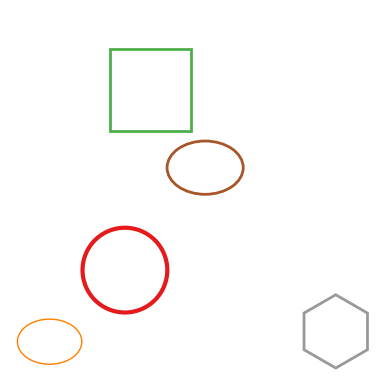[{"shape": "circle", "thickness": 3, "radius": 0.55, "center": [0.324, 0.298]}, {"shape": "square", "thickness": 2, "radius": 0.53, "center": [0.392, 0.766]}, {"shape": "oval", "thickness": 1, "radius": 0.42, "center": [0.129, 0.113]}, {"shape": "oval", "thickness": 2, "radius": 0.49, "center": [0.533, 0.565]}, {"shape": "hexagon", "thickness": 2, "radius": 0.48, "center": [0.872, 0.139]}]